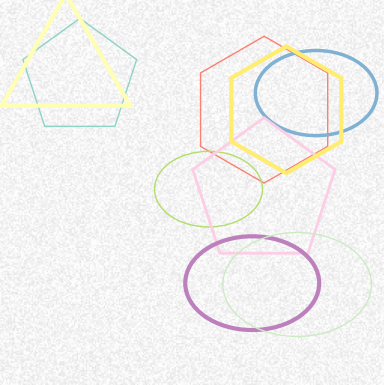[{"shape": "pentagon", "thickness": 1, "radius": 0.78, "center": [0.207, 0.797]}, {"shape": "triangle", "thickness": 3, "radius": 0.96, "center": [0.171, 0.822]}, {"shape": "hexagon", "thickness": 1, "radius": 0.95, "center": [0.686, 0.715]}, {"shape": "oval", "thickness": 2.5, "radius": 0.79, "center": [0.821, 0.758]}, {"shape": "oval", "thickness": 1, "radius": 0.7, "center": [0.542, 0.509]}, {"shape": "pentagon", "thickness": 2, "radius": 0.97, "center": [0.686, 0.5]}, {"shape": "oval", "thickness": 3, "radius": 0.87, "center": [0.655, 0.265]}, {"shape": "oval", "thickness": 1, "radius": 0.96, "center": [0.772, 0.261]}, {"shape": "hexagon", "thickness": 3, "radius": 0.82, "center": [0.744, 0.715]}]